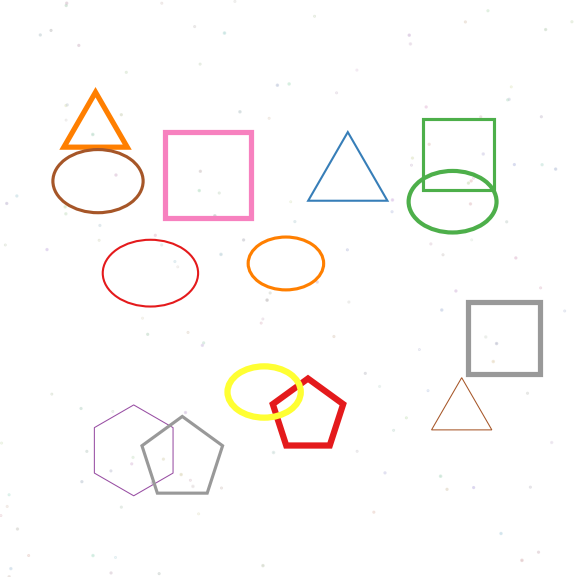[{"shape": "oval", "thickness": 1, "radius": 0.41, "center": [0.26, 0.526]}, {"shape": "pentagon", "thickness": 3, "radius": 0.32, "center": [0.533, 0.28]}, {"shape": "triangle", "thickness": 1, "radius": 0.4, "center": [0.602, 0.691]}, {"shape": "oval", "thickness": 2, "radius": 0.38, "center": [0.784, 0.65]}, {"shape": "square", "thickness": 1.5, "radius": 0.31, "center": [0.794, 0.731]}, {"shape": "hexagon", "thickness": 0.5, "radius": 0.39, "center": [0.232, 0.219]}, {"shape": "triangle", "thickness": 2.5, "radius": 0.32, "center": [0.165, 0.776]}, {"shape": "oval", "thickness": 1.5, "radius": 0.33, "center": [0.495, 0.543]}, {"shape": "oval", "thickness": 3, "radius": 0.32, "center": [0.457, 0.32]}, {"shape": "oval", "thickness": 1.5, "radius": 0.39, "center": [0.17, 0.685]}, {"shape": "triangle", "thickness": 0.5, "radius": 0.3, "center": [0.799, 0.285]}, {"shape": "square", "thickness": 2.5, "radius": 0.37, "center": [0.36, 0.696]}, {"shape": "pentagon", "thickness": 1.5, "radius": 0.37, "center": [0.316, 0.205]}, {"shape": "square", "thickness": 2.5, "radius": 0.31, "center": [0.873, 0.413]}]